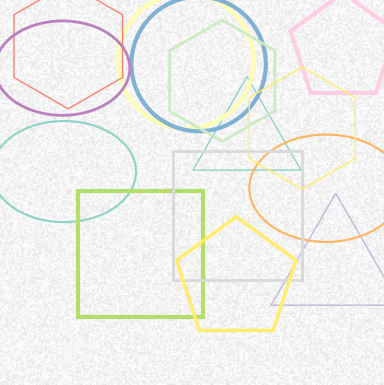[{"shape": "triangle", "thickness": 1, "radius": 0.81, "center": [0.642, 0.639]}, {"shape": "oval", "thickness": 1.5, "radius": 0.94, "center": [0.166, 0.554]}, {"shape": "circle", "thickness": 3, "radius": 0.88, "center": [0.483, 0.842]}, {"shape": "triangle", "thickness": 1, "radius": 0.97, "center": [0.872, 0.304]}, {"shape": "hexagon", "thickness": 1, "radius": 0.81, "center": [0.177, 0.88]}, {"shape": "circle", "thickness": 3, "radius": 0.87, "center": [0.516, 0.834]}, {"shape": "oval", "thickness": 1.5, "radius": 1.0, "center": [0.847, 0.511]}, {"shape": "square", "thickness": 3, "radius": 0.81, "center": [0.365, 0.341]}, {"shape": "pentagon", "thickness": 3, "radius": 0.72, "center": [0.891, 0.875]}, {"shape": "square", "thickness": 2, "radius": 0.84, "center": [0.617, 0.44]}, {"shape": "oval", "thickness": 2, "radius": 0.88, "center": [0.162, 0.823]}, {"shape": "hexagon", "thickness": 2, "radius": 0.79, "center": [0.577, 0.79]}, {"shape": "pentagon", "thickness": 2.5, "radius": 0.82, "center": [0.614, 0.274]}, {"shape": "hexagon", "thickness": 1, "radius": 0.79, "center": [0.785, 0.667]}]